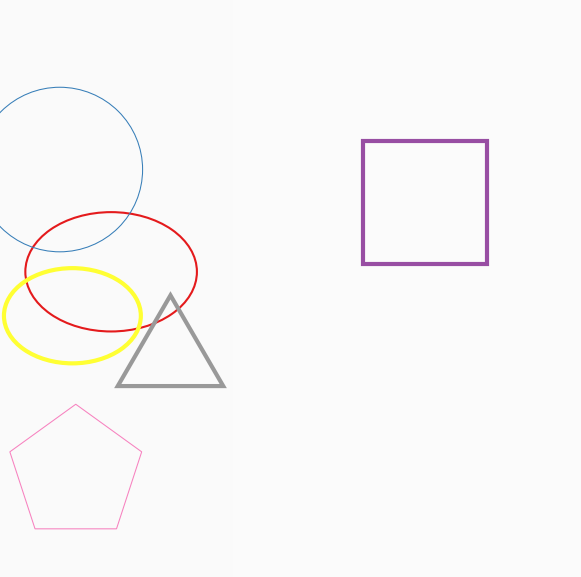[{"shape": "oval", "thickness": 1, "radius": 0.74, "center": [0.191, 0.528]}, {"shape": "circle", "thickness": 0.5, "radius": 0.71, "center": [0.103, 0.706]}, {"shape": "square", "thickness": 2, "radius": 0.53, "center": [0.731, 0.648]}, {"shape": "oval", "thickness": 2, "radius": 0.59, "center": [0.125, 0.452]}, {"shape": "pentagon", "thickness": 0.5, "radius": 0.6, "center": [0.13, 0.18]}, {"shape": "triangle", "thickness": 2, "radius": 0.52, "center": [0.293, 0.383]}]